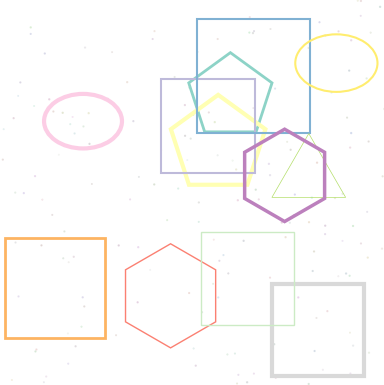[{"shape": "pentagon", "thickness": 2, "radius": 0.57, "center": [0.598, 0.75]}, {"shape": "pentagon", "thickness": 3, "radius": 0.65, "center": [0.567, 0.625]}, {"shape": "square", "thickness": 1.5, "radius": 0.61, "center": [0.54, 0.674]}, {"shape": "hexagon", "thickness": 1, "radius": 0.68, "center": [0.443, 0.232]}, {"shape": "square", "thickness": 1.5, "radius": 0.74, "center": [0.658, 0.802]}, {"shape": "square", "thickness": 2, "radius": 0.65, "center": [0.142, 0.252]}, {"shape": "triangle", "thickness": 0.5, "radius": 0.55, "center": [0.802, 0.543]}, {"shape": "oval", "thickness": 3, "radius": 0.51, "center": [0.216, 0.685]}, {"shape": "square", "thickness": 3, "radius": 0.6, "center": [0.826, 0.143]}, {"shape": "hexagon", "thickness": 2.5, "radius": 0.6, "center": [0.739, 0.545]}, {"shape": "square", "thickness": 1, "radius": 0.6, "center": [0.642, 0.276]}, {"shape": "oval", "thickness": 1.5, "radius": 0.53, "center": [0.874, 0.836]}]